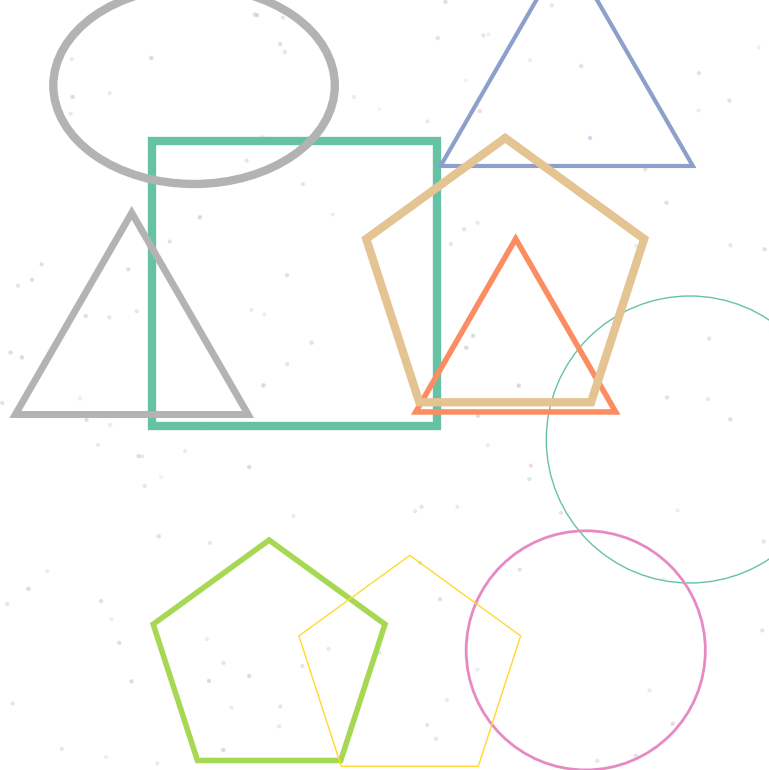[{"shape": "square", "thickness": 3, "radius": 0.92, "center": [0.383, 0.632]}, {"shape": "circle", "thickness": 0.5, "radius": 0.93, "center": [0.896, 0.429]}, {"shape": "triangle", "thickness": 2, "radius": 0.75, "center": [0.67, 0.54]}, {"shape": "triangle", "thickness": 1.5, "radius": 0.95, "center": [0.736, 0.879]}, {"shape": "circle", "thickness": 1, "radius": 0.78, "center": [0.761, 0.155]}, {"shape": "pentagon", "thickness": 2, "radius": 0.79, "center": [0.349, 0.14]}, {"shape": "pentagon", "thickness": 0.5, "radius": 0.76, "center": [0.532, 0.127]}, {"shape": "pentagon", "thickness": 3, "radius": 0.95, "center": [0.656, 0.631]}, {"shape": "triangle", "thickness": 2.5, "radius": 0.87, "center": [0.171, 0.549]}, {"shape": "oval", "thickness": 3, "radius": 0.91, "center": [0.252, 0.889]}]